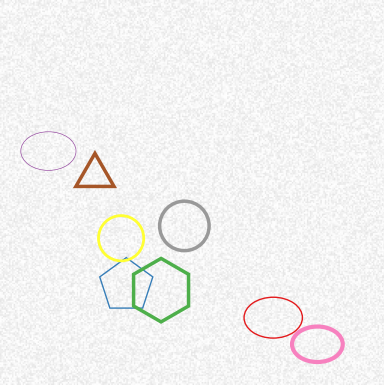[{"shape": "oval", "thickness": 1, "radius": 0.38, "center": [0.71, 0.175]}, {"shape": "pentagon", "thickness": 1, "radius": 0.36, "center": [0.328, 0.258]}, {"shape": "hexagon", "thickness": 2.5, "radius": 0.41, "center": [0.418, 0.246]}, {"shape": "oval", "thickness": 0.5, "radius": 0.36, "center": [0.126, 0.608]}, {"shape": "circle", "thickness": 2, "radius": 0.29, "center": [0.315, 0.381]}, {"shape": "triangle", "thickness": 2.5, "radius": 0.29, "center": [0.247, 0.544]}, {"shape": "oval", "thickness": 3, "radius": 0.33, "center": [0.824, 0.106]}, {"shape": "circle", "thickness": 2.5, "radius": 0.32, "center": [0.479, 0.413]}]